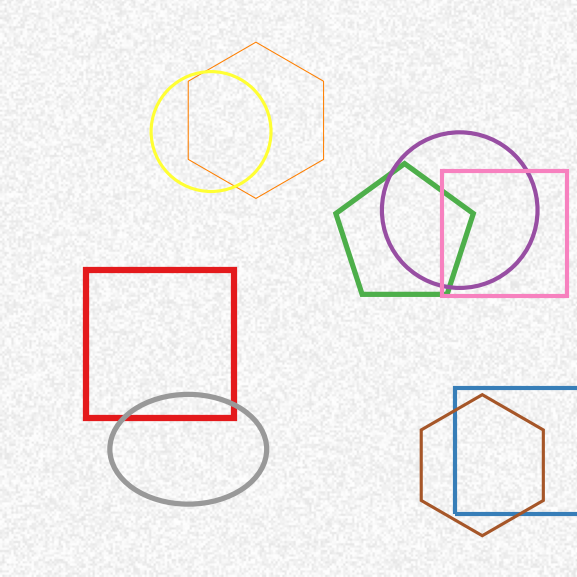[{"shape": "square", "thickness": 3, "radius": 0.64, "center": [0.277, 0.403]}, {"shape": "square", "thickness": 2, "radius": 0.55, "center": [0.897, 0.218]}, {"shape": "pentagon", "thickness": 2.5, "radius": 0.63, "center": [0.701, 0.591]}, {"shape": "circle", "thickness": 2, "radius": 0.67, "center": [0.796, 0.635]}, {"shape": "hexagon", "thickness": 0.5, "radius": 0.68, "center": [0.443, 0.791]}, {"shape": "circle", "thickness": 1.5, "radius": 0.52, "center": [0.365, 0.771]}, {"shape": "hexagon", "thickness": 1.5, "radius": 0.61, "center": [0.835, 0.194]}, {"shape": "square", "thickness": 2, "radius": 0.54, "center": [0.874, 0.595]}, {"shape": "oval", "thickness": 2.5, "radius": 0.68, "center": [0.326, 0.221]}]